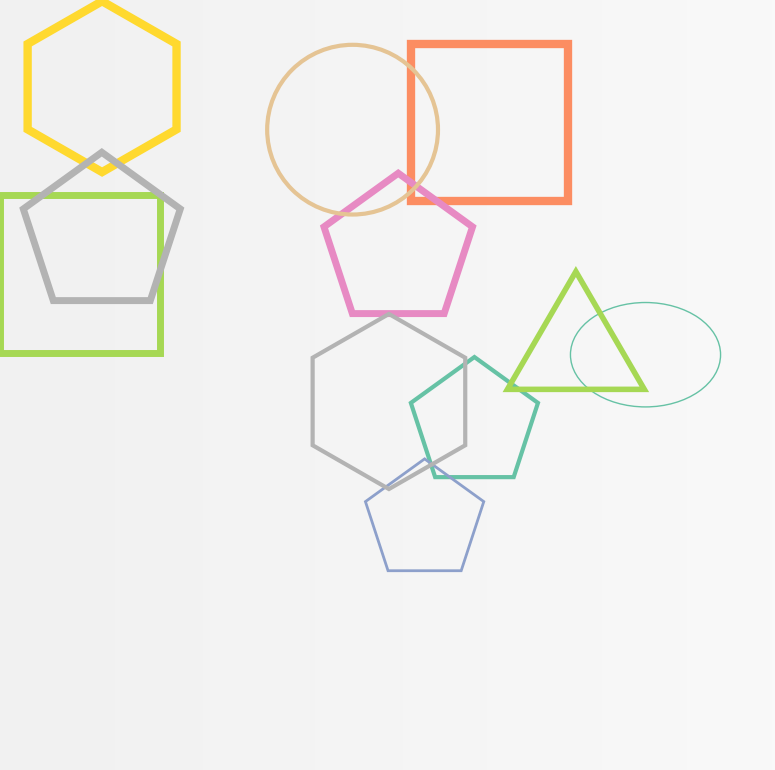[{"shape": "pentagon", "thickness": 1.5, "radius": 0.43, "center": [0.612, 0.45]}, {"shape": "oval", "thickness": 0.5, "radius": 0.48, "center": [0.833, 0.539]}, {"shape": "square", "thickness": 3, "radius": 0.51, "center": [0.632, 0.841]}, {"shape": "pentagon", "thickness": 1, "radius": 0.4, "center": [0.548, 0.324]}, {"shape": "pentagon", "thickness": 2.5, "radius": 0.5, "center": [0.514, 0.674]}, {"shape": "triangle", "thickness": 2, "radius": 0.51, "center": [0.743, 0.545]}, {"shape": "square", "thickness": 2.5, "radius": 0.51, "center": [0.103, 0.644]}, {"shape": "hexagon", "thickness": 3, "radius": 0.55, "center": [0.132, 0.887]}, {"shape": "circle", "thickness": 1.5, "radius": 0.55, "center": [0.455, 0.832]}, {"shape": "hexagon", "thickness": 1.5, "radius": 0.57, "center": [0.502, 0.479]}, {"shape": "pentagon", "thickness": 2.5, "radius": 0.53, "center": [0.131, 0.696]}]